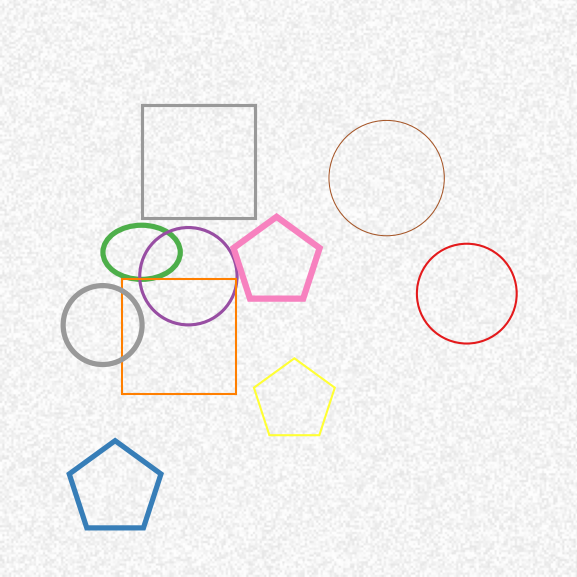[{"shape": "circle", "thickness": 1, "radius": 0.43, "center": [0.808, 0.491]}, {"shape": "pentagon", "thickness": 2.5, "radius": 0.42, "center": [0.199, 0.153]}, {"shape": "oval", "thickness": 2.5, "radius": 0.33, "center": [0.245, 0.562]}, {"shape": "circle", "thickness": 1.5, "radius": 0.42, "center": [0.326, 0.521]}, {"shape": "square", "thickness": 1, "radius": 0.5, "center": [0.31, 0.417]}, {"shape": "pentagon", "thickness": 1, "radius": 0.37, "center": [0.51, 0.305]}, {"shape": "circle", "thickness": 0.5, "radius": 0.5, "center": [0.67, 0.691]}, {"shape": "pentagon", "thickness": 3, "radius": 0.39, "center": [0.479, 0.545]}, {"shape": "circle", "thickness": 2.5, "radius": 0.34, "center": [0.178, 0.436]}, {"shape": "square", "thickness": 1.5, "radius": 0.49, "center": [0.344, 0.719]}]